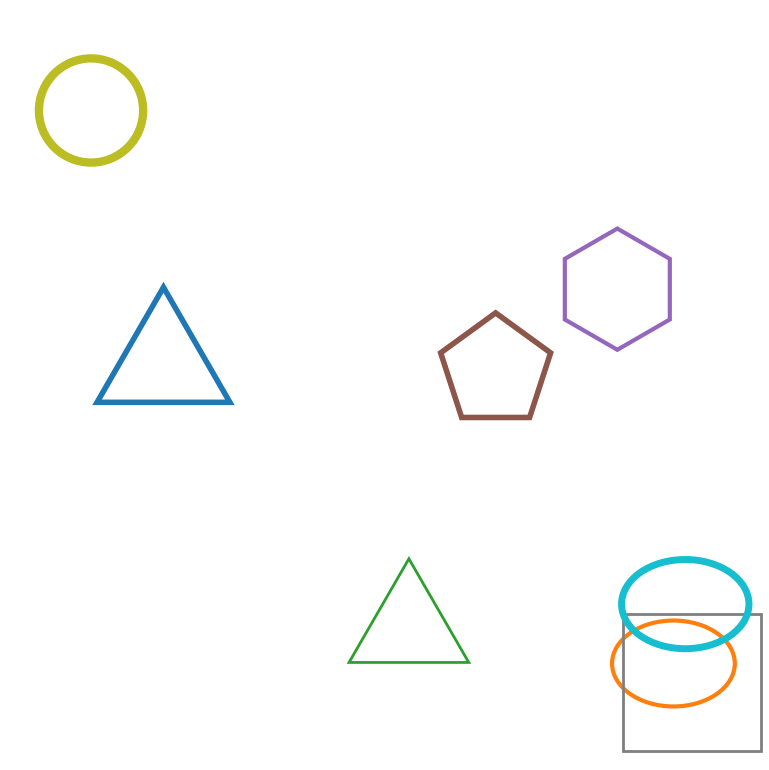[{"shape": "triangle", "thickness": 2, "radius": 0.5, "center": [0.212, 0.527]}, {"shape": "oval", "thickness": 1.5, "radius": 0.4, "center": [0.875, 0.138]}, {"shape": "triangle", "thickness": 1, "radius": 0.45, "center": [0.531, 0.185]}, {"shape": "hexagon", "thickness": 1.5, "radius": 0.39, "center": [0.802, 0.624]}, {"shape": "pentagon", "thickness": 2, "radius": 0.38, "center": [0.644, 0.519]}, {"shape": "square", "thickness": 1, "radius": 0.45, "center": [0.899, 0.113]}, {"shape": "circle", "thickness": 3, "radius": 0.34, "center": [0.118, 0.857]}, {"shape": "oval", "thickness": 2.5, "radius": 0.41, "center": [0.89, 0.215]}]